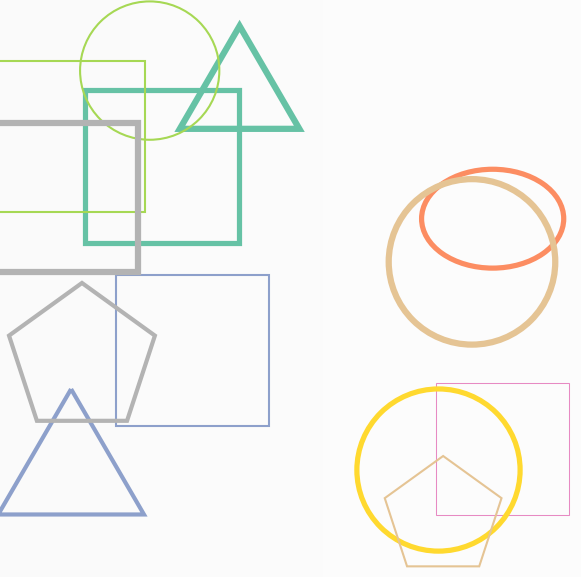[{"shape": "square", "thickness": 2.5, "radius": 0.66, "center": [0.279, 0.711]}, {"shape": "triangle", "thickness": 3, "radius": 0.59, "center": [0.412, 0.835]}, {"shape": "oval", "thickness": 2.5, "radius": 0.61, "center": [0.848, 0.62]}, {"shape": "triangle", "thickness": 2, "radius": 0.72, "center": [0.122, 0.181]}, {"shape": "square", "thickness": 1, "radius": 0.65, "center": [0.331, 0.392]}, {"shape": "square", "thickness": 0.5, "radius": 0.57, "center": [0.865, 0.221]}, {"shape": "circle", "thickness": 1, "radius": 0.6, "center": [0.258, 0.877]}, {"shape": "square", "thickness": 1, "radius": 0.65, "center": [0.118, 0.763]}, {"shape": "circle", "thickness": 2.5, "radius": 0.7, "center": [0.754, 0.185]}, {"shape": "circle", "thickness": 3, "radius": 0.72, "center": [0.812, 0.546]}, {"shape": "pentagon", "thickness": 1, "radius": 0.53, "center": [0.762, 0.104]}, {"shape": "pentagon", "thickness": 2, "radius": 0.66, "center": [0.141, 0.377]}, {"shape": "square", "thickness": 3, "radius": 0.65, "center": [0.108, 0.657]}]